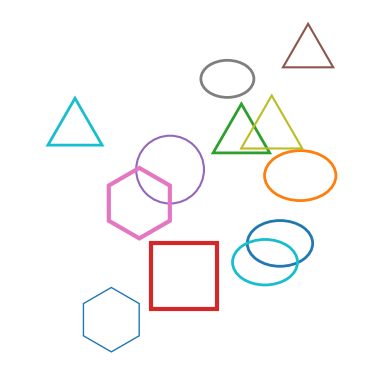[{"shape": "oval", "thickness": 2, "radius": 0.42, "center": [0.727, 0.368]}, {"shape": "hexagon", "thickness": 1, "radius": 0.42, "center": [0.289, 0.17]}, {"shape": "oval", "thickness": 2, "radius": 0.46, "center": [0.78, 0.544]}, {"shape": "triangle", "thickness": 2, "radius": 0.42, "center": [0.627, 0.645]}, {"shape": "square", "thickness": 3, "radius": 0.42, "center": [0.478, 0.283]}, {"shape": "circle", "thickness": 1.5, "radius": 0.44, "center": [0.442, 0.56]}, {"shape": "triangle", "thickness": 1.5, "radius": 0.38, "center": [0.8, 0.863]}, {"shape": "hexagon", "thickness": 3, "radius": 0.46, "center": [0.362, 0.472]}, {"shape": "oval", "thickness": 2, "radius": 0.34, "center": [0.591, 0.795]}, {"shape": "triangle", "thickness": 1.5, "radius": 0.46, "center": [0.706, 0.66]}, {"shape": "triangle", "thickness": 2, "radius": 0.41, "center": [0.195, 0.664]}, {"shape": "oval", "thickness": 2, "radius": 0.42, "center": [0.688, 0.319]}]